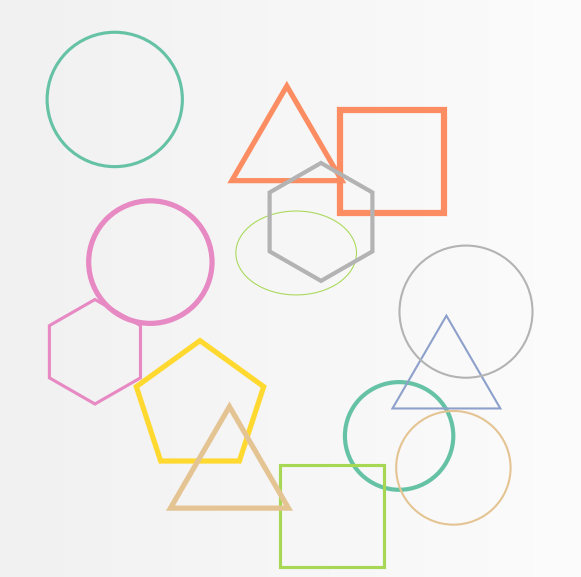[{"shape": "circle", "thickness": 1.5, "radius": 0.58, "center": [0.197, 0.827]}, {"shape": "circle", "thickness": 2, "radius": 0.47, "center": [0.687, 0.244]}, {"shape": "triangle", "thickness": 2.5, "radius": 0.55, "center": [0.493, 0.741]}, {"shape": "square", "thickness": 3, "radius": 0.45, "center": [0.674, 0.719]}, {"shape": "triangle", "thickness": 1, "radius": 0.54, "center": [0.768, 0.345]}, {"shape": "hexagon", "thickness": 1.5, "radius": 0.45, "center": [0.163, 0.39]}, {"shape": "circle", "thickness": 2.5, "radius": 0.53, "center": [0.259, 0.545]}, {"shape": "oval", "thickness": 0.5, "radius": 0.52, "center": [0.51, 0.561]}, {"shape": "square", "thickness": 1.5, "radius": 0.44, "center": [0.571, 0.106]}, {"shape": "pentagon", "thickness": 2.5, "radius": 0.58, "center": [0.344, 0.294]}, {"shape": "triangle", "thickness": 2.5, "radius": 0.59, "center": [0.395, 0.178]}, {"shape": "circle", "thickness": 1, "radius": 0.49, "center": [0.78, 0.189]}, {"shape": "circle", "thickness": 1, "radius": 0.57, "center": [0.802, 0.459]}, {"shape": "hexagon", "thickness": 2, "radius": 0.51, "center": [0.552, 0.615]}]